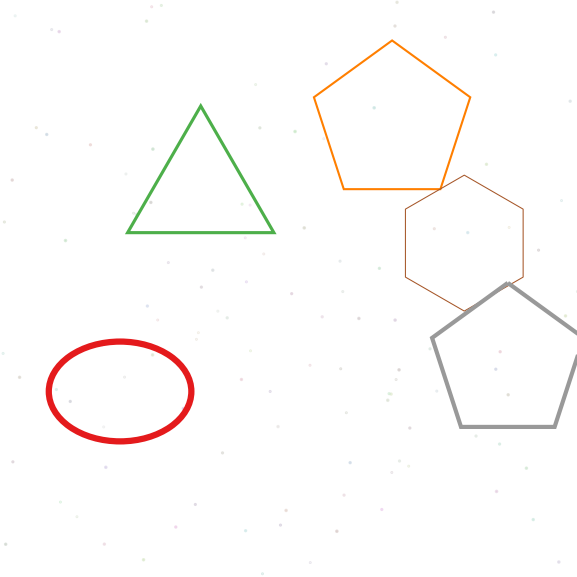[{"shape": "oval", "thickness": 3, "radius": 0.62, "center": [0.208, 0.321]}, {"shape": "triangle", "thickness": 1.5, "radius": 0.73, "center": [0.348, 0.669]}, {"shape": "pentagon", "thickness": 1, "radius": 0.71, "center": [0.679, 0.787]}, {"shape": "hexagon", "thickness": 0.5, "radius": 0.59, "center": [0.804, 0.578]}, {"shape": "pentagon", "thickness": 2, "radius": 0.69, "center": [0.879, 0.371]}]